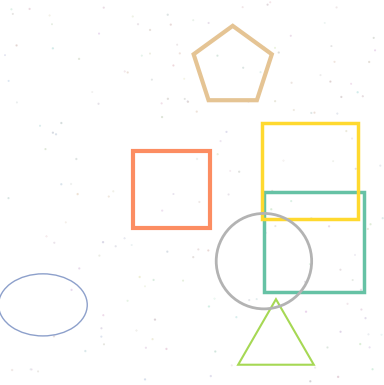[{"shape": "square", "thickness": 2.5, "radius": 0.65, "center": [0.815, 0.371]}, {"shape": "square", "thickness": 3, "radius": 0.5, "center": [0.446, 0.508]}, {"shape": "oval", "thickness": 1, "radius": 0.58, "center": [0.111, 0.208]}, {"shape": "triangle", "thickness": 1.5, "radius": 0.57, "center": [0.717, 0.109]}, {"shape": "square", "thickness": 2.5, "radius": 0.62, "center": [0.805, 0.557]}, {"shape": "pentagon", "thickness": 3, "radius": 0.53, "center": [0.604, 0.826]}, {"shape": "circle", "thickness": 2, "radius": 0.62, "center": [0.686, 0.322]}]